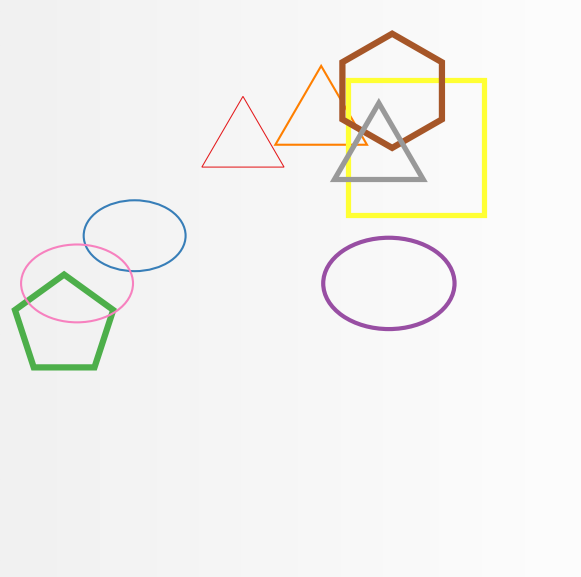[{"shape": "triangle", "thickness": 0.5, "radius": 0.41, "center": [0.418, 0.751]}, {"shape": "oval", "thickness": 1, "radius": 0.44, "center": [0.232, 0.591]}, {"shape": "pentagon", "thickness": 3, "radius": 0.44, "center": [0.11, 0.435]}, {"shape": "oval", "thickness": 2, "radius": 0.56, "center": [0.669, 0.508]}, {"shape": "triangle", "thickness": 1, "radius": 0.46, "center": [0.553, 0.794]}, {"shape": "square", "thickness": 2.5, "radius": 0.58, "center": [0.716, 0.744]}, {"shape": "hexagon", "thickness": 3, "radius": 0.49, "center": [0.675, 0.842]}, {"shape": "oval", "thickness": 1, "radius": 0.48, "center": [0.133, 0.508]}, {"shape": "triangle", "thickness": 2.5, "radius": 0.44, "center": [0.652, 0.732]}]